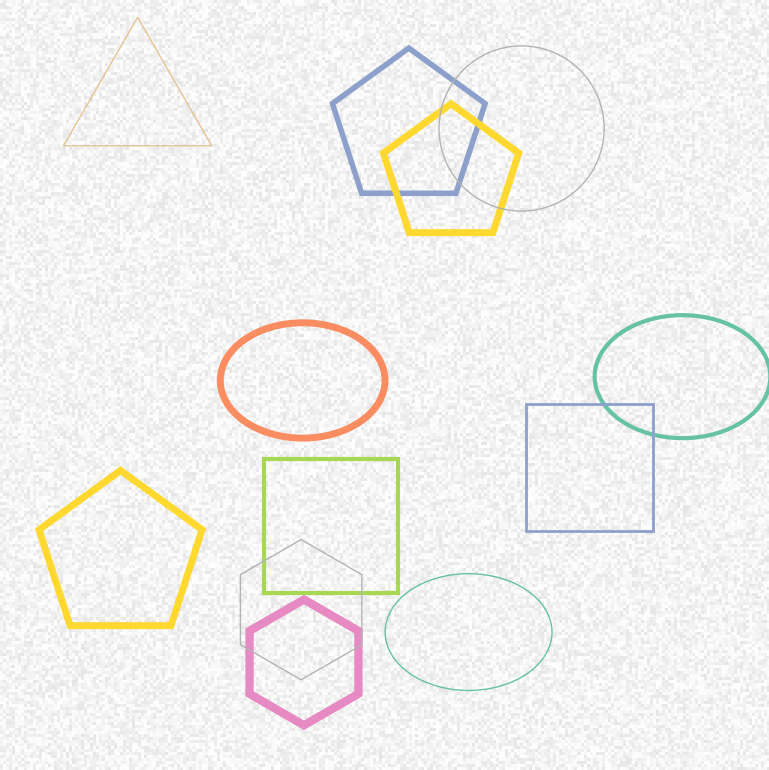[{"shape": "oval", "thickness": 1.5, "radius": 0.57, "center": [0.886, 0.511]}, {"shape": "oval", "thickness": 0.5, "radius": 0.54, "center": [0.609, 0.179]}, {"shape": "oval", "thickness": 2.5, "radius": 0.53, "center": [0.393, 0.506]}, {"shape": "pentagon", "thickness": 2, "radius": 0.52, "center": [0.531, 0.833]}, {"shape": "square", "thickness": 1, "radius": 0.41, "center": [0.766, 0.392]}, {"shape": "hexagon", "thickness": 3, "radius": 0.41, "center": [0.395, 0.14]}, {"shape": "square", "thickness": 1.5, "radius": 0.44, "center": [0.43, 0.317]}, {"shape": "pentagon", "thickness": 2.5, "radius": 0.46, "center": [0.586, 0.773]}, {"shape": "pentagon", "thickness": 2.5, "radius": 0.56, "center": [0.157, 0.278]}, {"shape": "triangle", "thickness": 0.5, "radius": 0.56, "center": [0.179, 0.866]}, {"shape": "hexagon", "thickness": 0.5, "radius": 0.46, "center": [0.391, 0.208]}, {"shape": "circle", "thickness": 0.5, "radius": 0.54, "center": [0.677, 0.833]}]